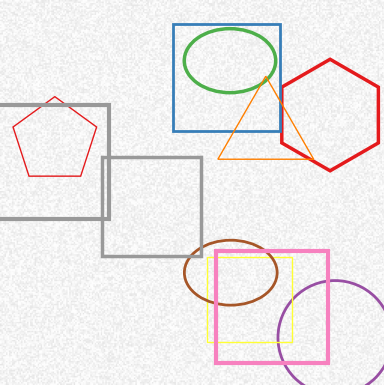[{"shape": "hexagon", "thickness": 2.5, "radius": 0.72, "center": [0.857, 0.701]}, {"shape": "pentagon", "thickness": 1, "radius": 0.57, "center": [0.142, 0.635]}, {"shape": "square", "thickness": 2, "radius": 0.69, "center": [0.589, 0.799]}, {"shape": "oval", "thickness": 2.5, "radius": 0.59, "center": [0.597, 0.842]}, {"shape": "circle", "thickness": 2, "radius": 0.74, "center": [0.87, 0.123]}, {"shape": "triangle", "thickness": 1, "radius": 0.72, "center": [0.69, 0.658]}, {"shape": "square", "thickness": 1, "radius": 0.55, "center": [0.648, 0.223]}, {"shape": "oval", "thickness": 2, "radius": 0.6, "center": [0.599, 0.292]}, {"shape": "square", "thickness": 3, "radius": 0.73, "center": [0.707, 0.202]}, {"shape": "square", "thickness": 3, "radius": 0.74, "center": [0.136, 0.578]}, {"shape": "square", "thickness": 2.5, "radius": 0.64, "center": [0.393, 0.464]}]